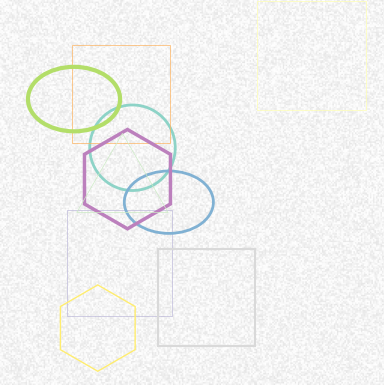[{"shape": "circle", "thickness": 2, "radius": 0.56, "center": [0.344, 0.616]}, {"shape": "square", "thickness": 0.5, "radius": 0.71, "center": [0.809, 0.856]}, {"shape": "square", "thickness": 0.5, "radius": 0.69, "center": [0.311, 0.316]}, {"shape": "oval", "thickness": 2, "radius": 0.58, "center": [0.439, 0.475]}, {"shape": "square", "thickness": 0.5, "radius": 0.63, "center": [0.315, 0.756]}, {"shape": "oval", "thickness": 3, "radius": 0.6, "center": [0.192, 0.743]}, {"shape": "square", "thickness": 1.5, "radius": 0.63, "center": [0.535, 0.227]}, {"shape": "hexagon", "thickness": 2.5, "radius": 0.64, "center": [0.331, 0.535]}, {"shape": "triangle", "thickness": 0.5, "radius": 0.69, "center": [0.318, 0.517]}, {"shape": "hexagon", "thickness": 1, "radius": 0.56, "center": [0.254, 0.148]}]